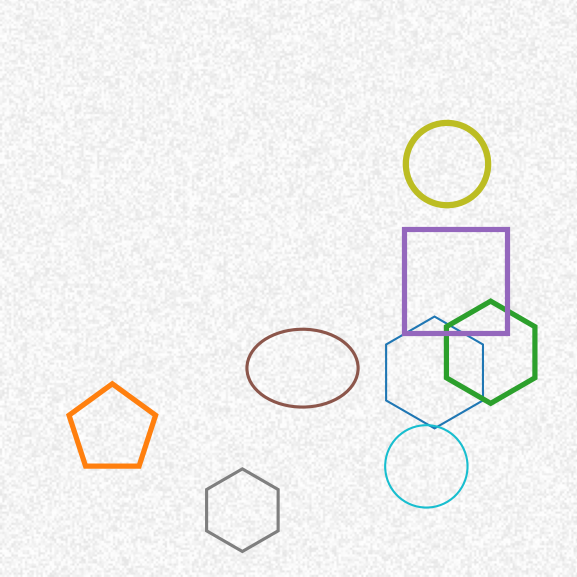[{"shape": "hexagon", "thickness": 1, "radius": 0.48, "center": [0.752, 0.354]}, {"shape": "pentagon", "thickness": 2.5, "radius": 0.39, "center": [0.194, 0.256]}, {"shape": "hexagon", "thickness": 2.5, "radius": 0.44, "center": [0.85, 0.389]}, {"shape": "square", "thickness": 2.5, "radius": 0.45, "center": [0.788, 0.512]}, {"shape": "oval", "thickness": 1.5, "radius": 0.48, "center": [0.524, 0.362]}, {"shape": "hexagon", "thickness": 1.5, "radius": 0.36, "center": [0.42, 0.116]}, {"shape": "circle", "thickness": 3, "radius": 0.36, "center": [0.774, 0.715]}, {"shape": "circle", "thickness": 1, "radius": 0.36, "center": [0.738, 0.192]}]